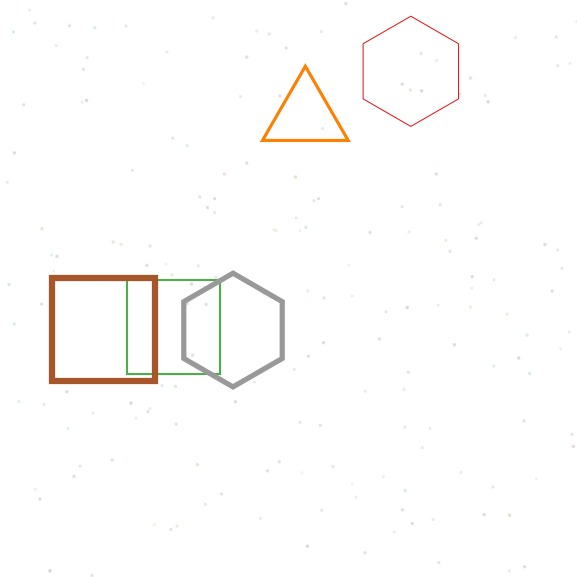[{"shape": "hexagon", "thickness": 0.5, "radius": 0.48, "center": [0.711, 0.876]}, {"shape": "square", "thickness": 1, "radius": 0.4, "center": [0.3, 0.433]}, {"shape": "triangle", "thickness": 1.5, "radius": 0.43, "center": [0.529, 0.799]}, {"shape": "square", "thickness": 3, "radius": 0.45, "center": [0.179, 0.428]}, {"shape": "hexagon", "thickness": 2.5, "radius": 0.49, "center": [0.403, 0.428]}]